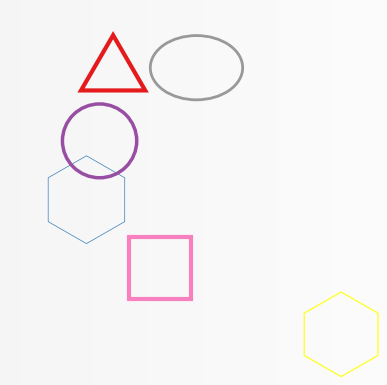[{"shape": "triangle", "thickness": 3, "radius": 0.48, "center": [0.292, 0.813]}, {"shape": "hexagon", "thickness": 0.5, "radius": 0.57, "center": [0.223, 0.481]}, {"shape": "circle", "thickness": 2.5, "radius": 0.48, "center": [0.257, 0.634]}, {"shape": "hexagon", "thickness": 1, "radius": 0.55, "center": [0.88, 0.132]}, {"shape": "square", "thickness": 3, "radius": 0.4, "center": [0.413, 0.303]}, {"shape": "oval", "thickness": 2, "radius": 0.6, "center": [0.507, 0.824]}]